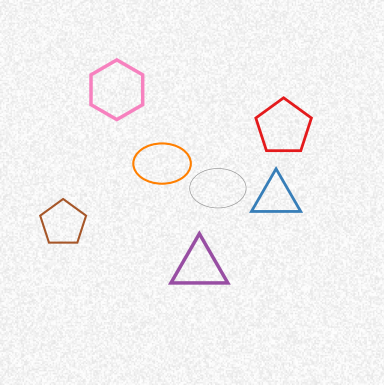[{"shape": "pentagon", "thickness": 2, "radius": 0.38, "center": [0.737, 0.67]}, {"shape": "triangle", "thickness": 2, "radius": 0.37, "center": [0.717, 0.488]}, {"shape": "triangle", "thickness": 2.5, "radius": 0.43, "center": [0.518, 0.308]}, {"shape": "oval", "thickness": 1.5, "radius": 0.37, "center": [0.421, 0.575]}, {"shape": "pentagon", "thickness": 1.5, "radius": 0.31, "center": [0.164, 0.421]}, {"shape": "hexagon", "thickness": 2.5, "radius": 0.39, "center": [0.303, 0.767]}, {"shape": "oval", "thickness": 0.5, "radius": 0.37, "center": [0.566, 0.511]}]